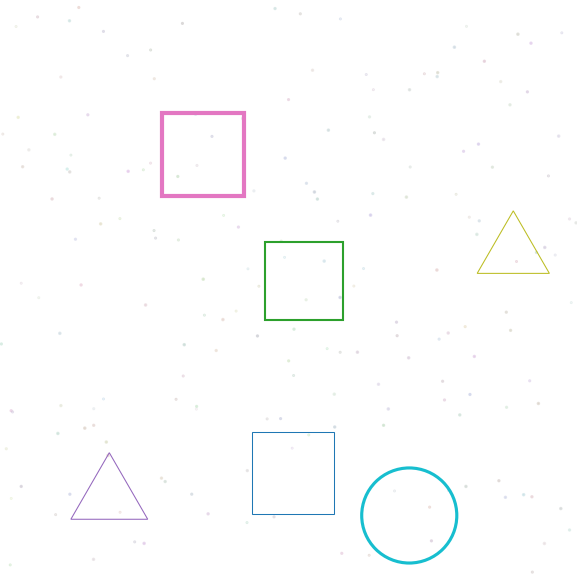[{"shape": "square", "thickness": 0.5, "radius": 0.35, "center": [0.508, 0.18]}, {"shape": "square", "thickness": 1, "radius": 0.34, "center": [0.526, 0.513]}, {"shape": "triangle", "thickness": 0.5, "radius": 0.38, "center": [0.189, 0.138]}, {"shape": "square", "thickness": 2, "radius": 0.36, "center": [0.352, 0.731]}, {"shape": "triangle", "thickness": 0.5, "radius": 0.36, "center": [0.889, 0.562]}, {"shape": "circle", "thickness": 1.5, "radius": 0.41, "center": [0.709, 0.107]}]